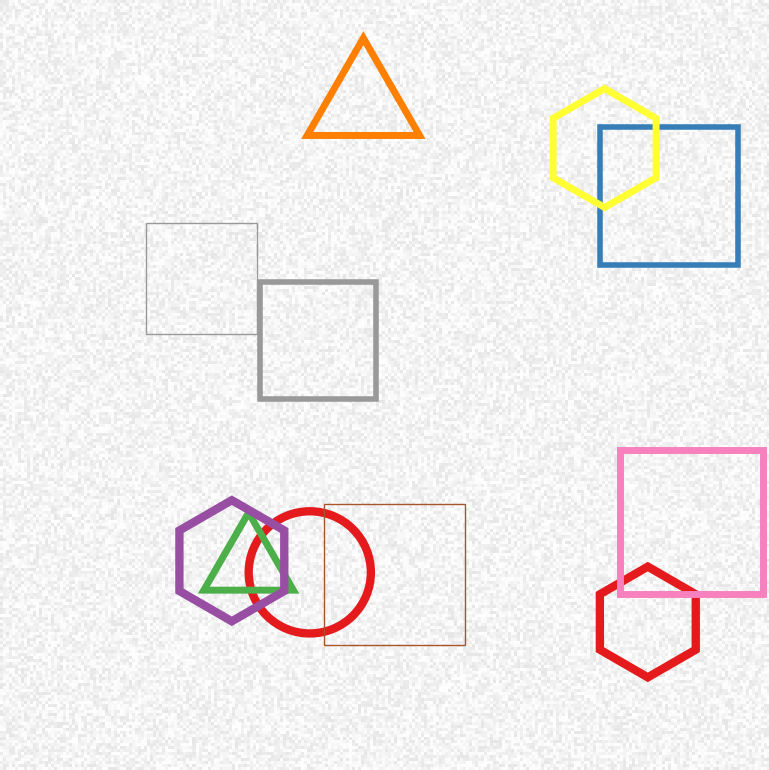[{"shape": "circle", "thickness": 3, "radius": 0.4, "center": [0.402, 0.257]}, {"shape": "hexagon", "thickness": 3, "radius": 0.36, "center": [0.841, 0.192]}, {"shape": "square", "thickness": 2, "radius": 0.45, "center": [0.869, 0.745]}, {"shape": "triangle", "thickness": 2.5, "radius": 0.34, "center": [0.323, 0.267]}, {"shape": "hexagon", "thickness": 3, "radius": 0.39, "center": [0.301, 0.272]}, {"shape": "triangle", "thickness": 2.5, "radius": 0.42, "center": [0.472, 0.866]}, {"shape": "hexagon", "thickness": 2.5, "radius": 0.39, "center": [0.785, 0.808]}, {"shape": "square", "thickness": 0.5, "radius": 0.46, "center": [0.513, 0.254]}, {"shape": "square", "thickness": 2.5, "radius": 0.47, "center": [0.898, 0.322]}, {"shape": "square", "thickness": 2, "radius": 0.38, "center": [0.413, 0.558]}, {"shape": "square", "thickness": 0.5, "radius": 0.36, "center": [0.262, 0.638]}]